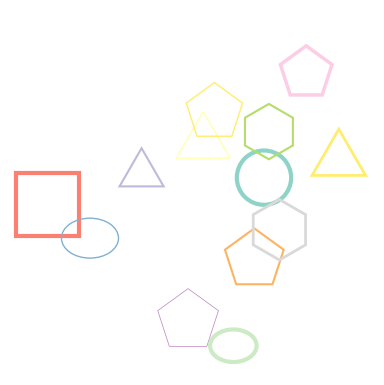[{"shape": "circle", "thickness": 3, "radius": 0.35, "center": [0.686, 0.539]}, {"shape": "triangle", "thickness": 1, "radius": 0.4, "center": [0.528, 0.629]}, {"shape": "triangle", "thickness": 1.5, "radius": 0.33, "center": [0.368, 0.549]}, {"shape": "square", "thickness": 3, "radius": 0.41, "center": [0.124, 0.469]}, {"shape": "oval", "thickness": 1, "radius": 0.37, "center": [0.234, 0.381]}, {"shape": "pentagon", "thickness": 1.5, "radius": 0.4, "center": [0.661, 0.327]}, {"shape": "hexagon", "thickness": 1.5, "radius": 0.36, "center": [0.698, 0.658]}, {"shape": "pentagon", "thickness": 2.5, "radius": 0.35, "center": [0.795, 0.81]}, {"shape": "hexagon", "thickness": 2, "radius": 0.39, "center": [0.726, 0.403]}, {"shape": "pentagon", "thickness": 0.5, "radius": 0.41, "center": [0.489, 0.167]}, {"shape": "oval", "thickness": 3, "radius": 0.3, "center": [0.606, 0.102]}, {"shape": "pentagon", "thickness": 1, "radius": 0.38, "center": [0.557, 0.708]}, {"shape": "triangle", "thickness": 2, "radius": 0.4, "center": [0.88, 0.584]}]